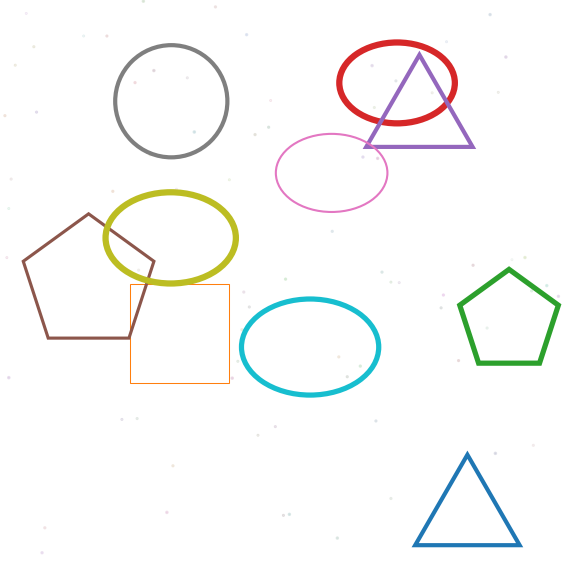[{"shape": "triangle", "thickness": 2, "radius": 0.52, "center": [0.809, 0.107]}, {"shape": "square", "thickness": 0.5, "radius": 0.43, "center": [0.31, 0.421]}, {"shape": "pentagon", "thickness": 2.5, "radius": 0.45, "center": [0.881, 0.443]}, {"shape": "oval", "thickness": 3, "radius": 0.5, "center": [0.688, 0.856]}, {"shape": "triangle", "thickness": 2, "radius": 0.53, "center": [0.726, 0.798]}, {"shape": "pentagon", "thickness": 1.5, "radius": 0.59, "center": [0.153, 0.51]}, {"shape": "oval", "thickness": 1, "radius": 0.48, "center": [0.574, 0.7]}, {"shape": "circle", "thickness": 2, "radius": 0.49, "center": [0.297, 0.824]}, {"shape": "oval", "thickness": 3, "radius": 0.56, "center": [0.296, 0.587]}, {"shape": "oval", "thickness": 2.5, "radius": 0.59, "center": [0.537, 0.398]}]